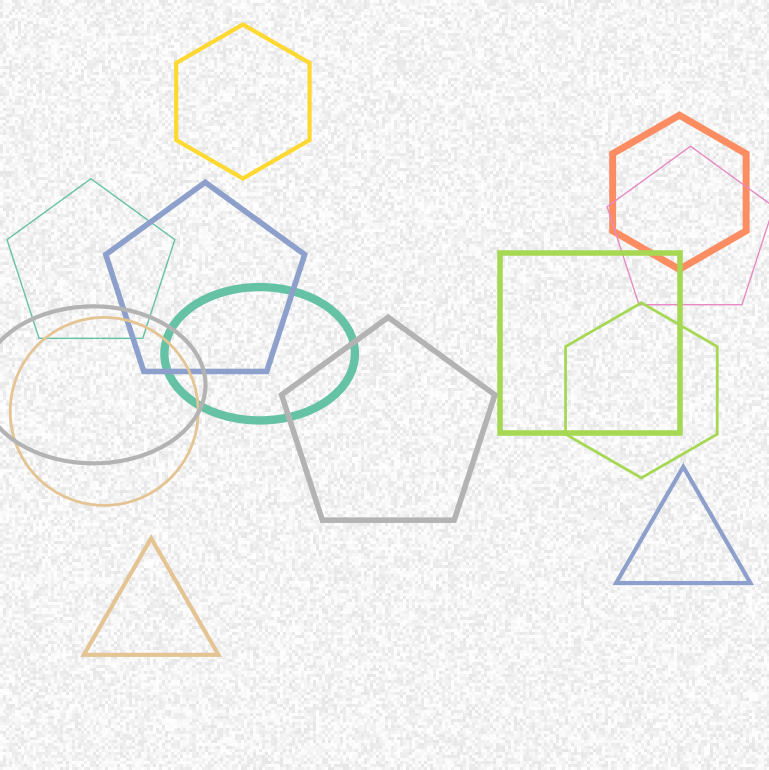[{"shape": "oval", "thickness": 3, "radius": 0.62, "center": [0.337, 0.541]}, {"shape": "pentagon", "thickness": 0.5, "radius": 0.57, "center": [0.118, 0.653]}, {"shape": "hexagon", "thickness": 2.5, "radius": 0.5, "center": [0.882, 0.75]}, {"shape": "triangle", "thickness": 1.5, "radius": 0.5, "center": [0.887, 0.293]}, {"shape": "pentagon", "thickness": 2, "radius": 0.68, "center": [0.267, 0.627]}, {"shape": "pentagon", "thickness": 0.5, "radius": 0.57, "center": [0.897, 0.696]}, {"shape": "hexagon", "thickness": 1, "radius": 0.57, "center": [0.833, 0.493]}, {"shape": "square", "thickness": 2, "radius": 0.58, "center": [0.766, 0.555]}, {"shape": "hexagon", "thickness": 1.5, "radius": 0.5, "center": [0.315, 0.868]}, {"shape": "circle", "thickness": 1, "radius": 0.61, "center": [0.135, 0.466]}, {"shape": "triangle", "thickness": 1.5, "radius": 0.5, "center": [0.196, 0.2]}, {"shape": "pentagon", "thickness": 2, "radius": 0.73, "center": [0.504, 0.442]}, {"shape": "oval", "thickness": 1.5, "radius": 0.73, "center": [0.121, 0.5]}]